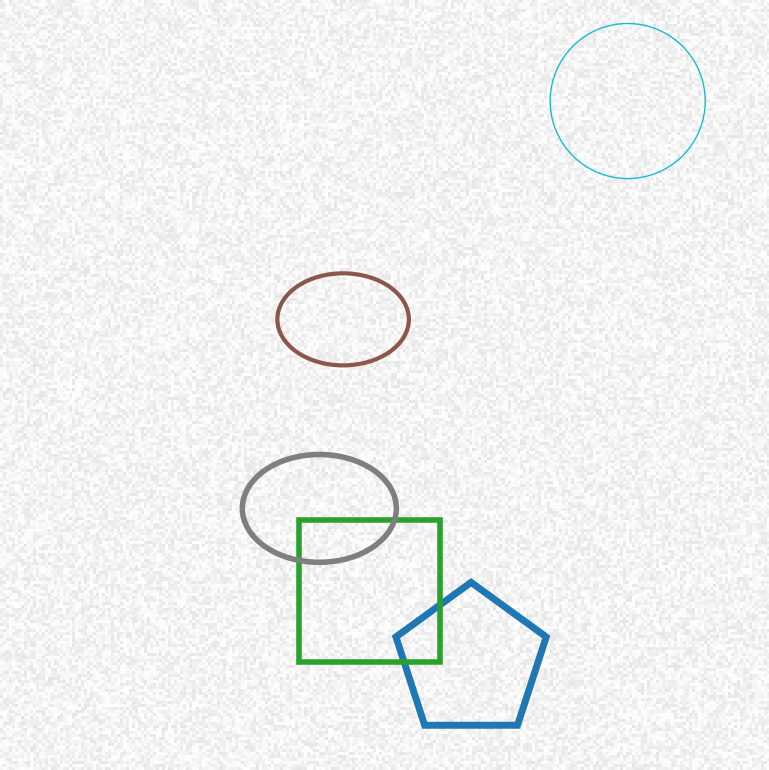[{"shape": "pentagon", "thickness": 2.5, "radius": 0.51, "center": [0.612, 0.141]}, {"shape": "square", "thickness": 2, "radius": 0.46, "center": [0.48, 0.232]}, {"shape": "oval", "thickness": 1.5, "radius": 0.43, "center": [0.446, 0.585]}, {"shape": "oval", "thickness": 2, "radius": 0.5, "center": [0.415, 0.34]}, {"shape": "circle", "thickness": 0.5, "radius": 0.5, "center": [0.815, 0.869]}]